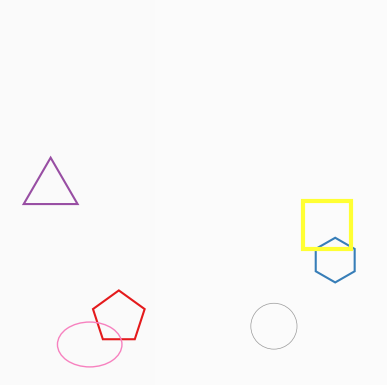[{"shape": "pentagon", "thickness": 1.5, "radius": 0.35, "center": [0.307, 0.176]}, {"shape": "hexagon", "thickness": 1.5, "radius": 0.29, "center": [0.865, 0.324]}, {"shape": "triangle", "thickness": 1.5, "radius": 0.4, "center": [0.131, 0.51]}, {"shape": "square", "thickness": 3, "radius": 0.31, "center": [0.844, 0.415]}, {"shape": "oval", "thickness": 1, "radius": 0.42, "center": [0.231, 0.105]}, {"shape": "circle", "thickness": 0.5, "radius": 0.3, "center": [0.707, 0.153]}]